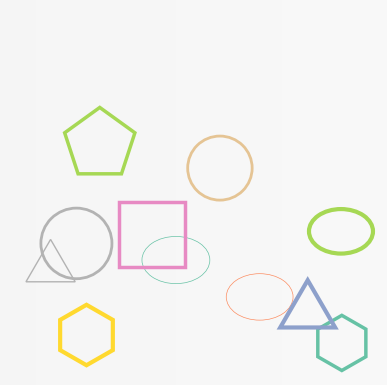[{"shape": "oval", "thickness": 0.5, "radius": 0.44, "center": [0.454, 0.325]}, {"shape": "hexagon", "thickness": 2.5, "radius": 0.36, "center": [0.882, 0.109]}, {"shape": "oval", "thickness": 0.5, "radius": 0.43, "center": [0.67, 0.229]}, {"shape": "triangle", "thickness": 3, "radius": 0.41, "center": [0.794, 0.19]}, {"shape": "square", "thickness": 2.5, "radius": 0.43, "center": [0.391, 0.391]}, {"shape": "oval", "thickness": 3, "radius": 0.41, "center": [0.88, 0.399]}, {"shape": "pentagon", "thickness": 2.5, "radius": 0.48, "center": [0.257, 0.626]}, {"shape": "hexagon", "thickness": 3, "radius": 0.39, "center": [0.223, 0.13]}, {"shape": "circle", "thickness": 2, "radius": 0.42, "center": [0.568, 0.563]}, {"shape": "triangle", "thickness": 1, "radius": 0.37, "center": [0.131, 0.305]}, {"shape": "circle", "thickness": 2, "radius": 0.46, "center": [0.197, 0.368]}]